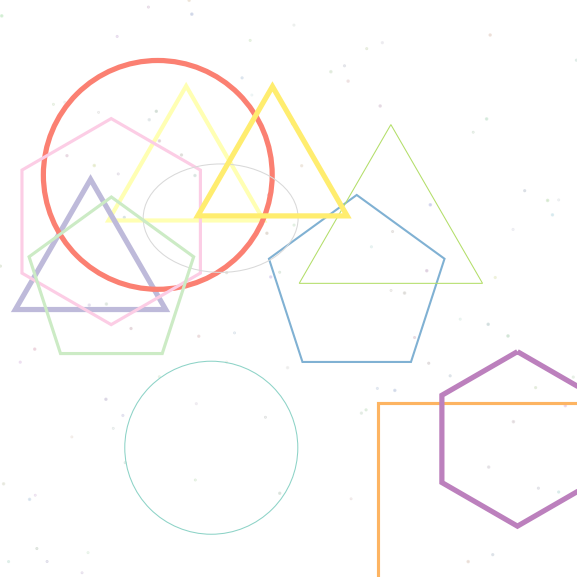[{"shape": "circle", "thickness": 0.5, "radius": 0.75, "center": [0.366, 0.224]}, {"shape": "triangle", "thickness": 2, "radius": 0.78, "center": [0.322, 0.695]}, {"shape": "triangle", "thickness": 2.5, "radius": 0.75, "center": [0.157, 0.538]}, {"shape": "circle", "thickness": 2.5, "radius": 0.99, "center": [0.273, 0.696]}, {"shape": "pentagon", "thickness": 1, "radius": 0.8, "center": [0.618, 0.502]}, {"shape": "square", "thickness": 1.5, "radius": 0.91, "center": [0.838, 0.118]}, {"shape": "triangle", "thickness": 0.5, "radius": 0.92, "center": [0.677, 0.6]}, {"shape": "hexagon", "thickness": 1.5, "radius": 0.89, "center": [0.193, 0.615]}, {"shape": "oval", "thickness": 0.5, "radius": 0.67, "center": [0.382, 0.621]}, {"shape": "hexagon", "thickness": 2.5, "radius": 0.76, "center": [0.896, 0.239]}, {"shape": "pentagon", "thickness": 1.5, "radius": 0.75, "center": [0.193, 0.508]}, {"shape": "triangle", "thickness": 2.5, "radius": 0.75, "center": [0.472, 0.7]}]